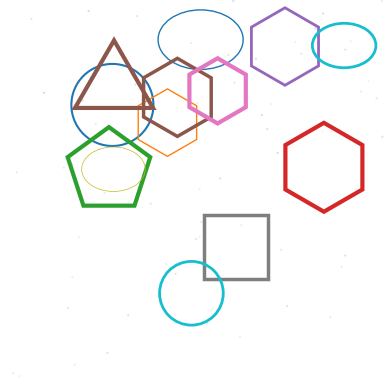[{"shape": "oval", "thickness": 1, "radius": 0.55, "center": [0.521, 0.897]}, {"shape": "circle", "thickness": 1.5, "radius": 0.53, "center": [0.292, 0.727]}, {"shape": "hexagon", "thickness": 1, "radius": 0.44, "center": [0.435, 0.681]}, {"shape": "pentagon", "thickness": 3, "radius": 0.56, "center": [0.283, 0.557]}, {"shape": "hexagon", "thickness": 3, "radius": 0.58, "center": [0.841, 0.566]}, {"shape": "hexagon", "thickness": 2, "radius": 0.5, "center": [0.74, 0.879]}, {"shape": "hexagon", "thickness": 2.5, "radius": 0.51, "center": [0.461, 0.747]}, {"shape": "triangle", "thickness": 3, "radius": 0.58, "center": [0.296, 0.778]}, {"shape": "hexagon", "thickness": 3, "radius": 0.42, "center": [0.565, 0.764]}, {"shape": "square", "thickness": 2.5, "radius": 0.42, "center": [0.613, 0.358]}, {"shape": "oval", "thickness": 0.5, "radius": 0.41, "center": [0.295, 0.56]}, {"shape": "oval", "thickness": 2, "radius": 0.41, "center": [0.894, 0.882]}, {"shape": "circle", "thickness": 2, "radius": 0.41, "center": [0.497, 0.238]}]